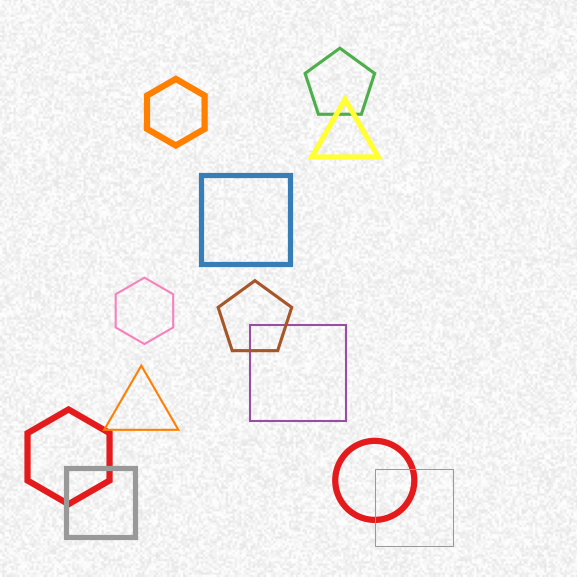[{"shape": "circle", "thickness": 3, "radius": 0.34, "center": [0.649, 0.167]}, {"shape": "hexagon", "thickness": 3, "radius": 0.41, "center": [0.119, 0.208]}, {"shape": "square", "thickness": 2.5, "radius": 0.39, "center": [0.425, 0.62]}, {"shape": "pentagon", "thickness": 1.5, "radius": 0.32, "center": [0.589, 0.852]}, {"shape": "square", "thickness": 1, "radius": 0.42, "center": [0.516, 0.353]}, {"shape": "hexagon", "thickness": 3, "radius": 0.29, "center": [0.304, 0.805]}, {"shape": "triangle", "thickness": 1, "radius": 0.37, "center": [0.245, 0.292]}, {"shape": "triangle", "thickness": 2.5, "radius": 0.33, "center": [0.598, 0.761]}, {"shape": "pentagon", "thickness": 1.5, "radius": 0.33, "center": [0.441, 0.446]}, {"shape": "hexagon", "thickness": 1, "radius": 0.29, "center": [0.25, 0.461]}, {"shape": "square", "thickness": 2.5, "radius": 0.3, "center": [0.174, 0.129]}, {"shape": "square", "thickness": 0.5, "radius": 0.34, "center": [0.717, 0.12]}]